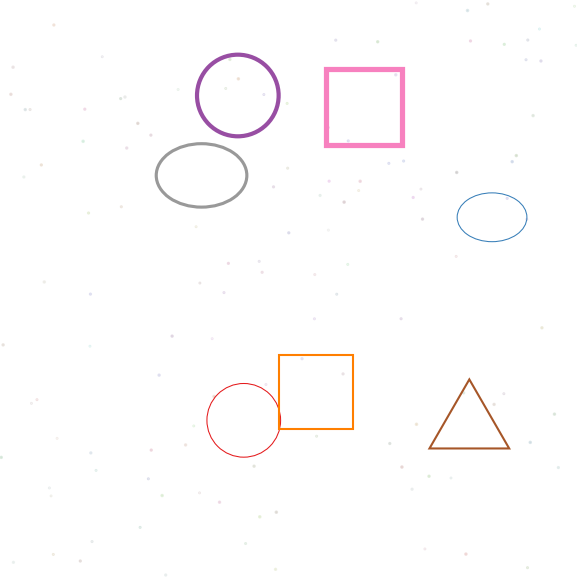[{"shape": "circle", "thickness": 0.5, "radius": 0.32, "center": [0.422, 0.271]}, {"shape": "oval", "thickness": 0.5, "radius": 0.3, "center": [0.852, 0.623]}, {"shape": "circle", "thickness": 2, "radius": 0.35, "center": [0.412, 0.834]}, {"shape": "square", "thickness": 1, "radius": 0.32, "center": [0.547, 0.32]}, {"shape": "triangle", "thickness": 1, "radius": 0.4, "center": [0.813, 0.262]}, {"shape": "square", "thickness": 2.5, "radius": 0.33, "center": [0.63, 0.814]}, {"shape": "oval", "thickness": 1.5, "radius": 0.39, "center": [0.349, 0.695]}]